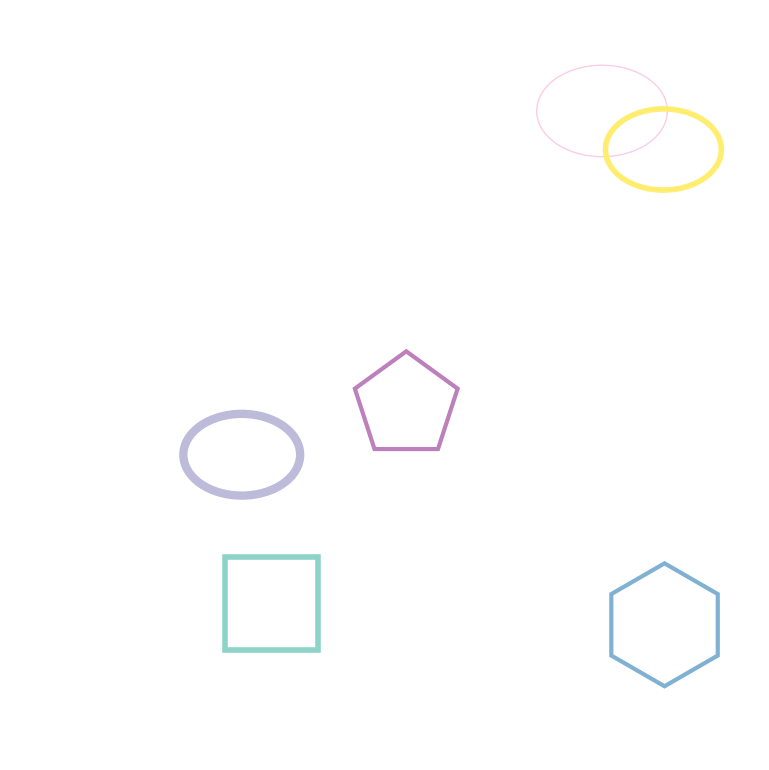[{"shape": "square", "thickness": 2, "radius": 0.3, "center": [0.353, 0.216]}, {"shape": "oval", "thickness": 3, "radius": 0.38, "center": [0.314, 0.409]}, {"shape": "hexagon", "thickness": 1.5, "radius": 0.4, "center": [0.863, 0.189]}, {"shape": "oval", "thickness": 0.5, "radius": 0.42, "center": [0.782, 0.856]}, {"shape": "pentagon", "thickness": 1.5, "radius": 0.35, "center": [0.528, 0.474]}, {"shape": "oval", "thickness": 2, "radius": 0.38, "center": [0.862, 0.806]}]